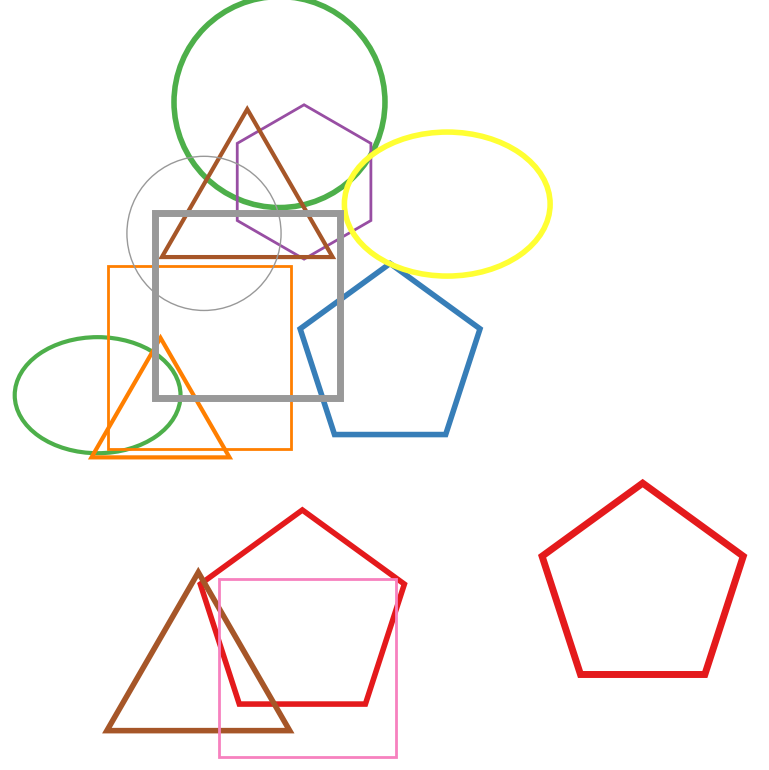[{"shape": "pentagon", "thickness": 2.5, "radius": 0.69, "center": [0.835, 0.235]}, {"shape": "pentagon", "thickness": 2, "radius": 0.7, "center": [0.393, 0.198]}, {"shape": "pentagon", "thickness": 2, "radius": 0.61, "center": [0.507, 0.535]}, {"shape": "circle", "thickness": 2, "radius": 0.68, "center": [0.363, 0.867]}, {"shape": "oval", "thickness": 1.5, "radius": 0.54, "center": [0.127, 0.487]}, {"shape": "hexagon", "thickness": 1, "radius": 0.5, "center": [0.395, 0.764]}, {"shape": "triangle", "thickness": 1.5, "radius": 0.52, "center": [0.208, 0.458]}, {"shape": "square", "thickness": 1, "radius": 0.59, "center": [0.259, 0.536]}, {"shape": "oval", "thickness": 2, "radius": 0.67, "center": [0.581, 0.735]}, {"shape": "triangle", "thickness": 1.5, "radius": 0.64, "center": [0.321, 0.73]}, {"shape": "triangle", "thickness": 2, "radius": 0.69, "center": [0.258, 0.12]}, {"shape": "square", "thickness": 1, "radius": 0.58, "center": [0.399, 0.132]}, {"shape": "circle", "thickness": 0.5, "radius": 0.5, "center": [0.265, 0.697]}, {"shape": "square", "thickness": 2.5, "radius": 0.6, "center": [0.321, 0.603]}]